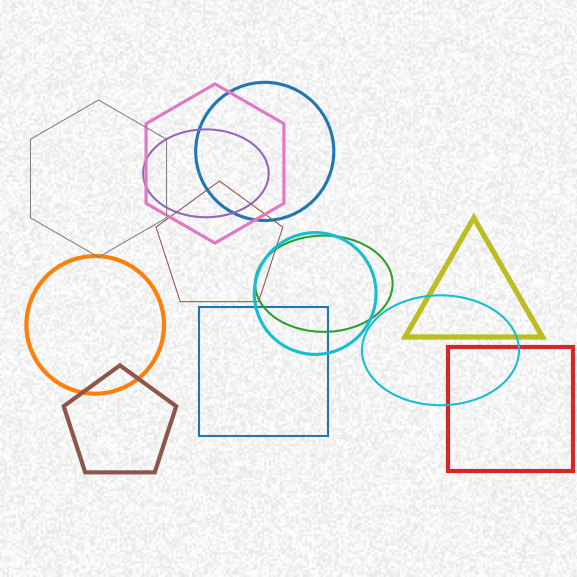[{"shape": "circle", "thickness": 1.5, "radius": 0.6, "center": [0.458, 0.737]}, {"shape": "square", "thickness": 1, "radius": 0.56, "center": [0.457, 0.356]}, {"shape": "circle", "thickness": 2, "radius": 0.6, "center": [0.165, 0.437]}, {"shape": "oval", "thickness": 1, "radius": 0.6, "center": [0.561, 0.508]}, {"shape": "square", "thickness": 2, "radius": 0.54, "center": [0.884, 0.291]}, {"shape": "oval", "thickness": 1, "radius": 0.54, "center": [0.357, 0.699]}, {"shape": "pentagon", "thickness": 2, "radius": 0.51, "center": [0.208, 0.264]}, {"shape": "pentagon", "thickness": 0.5, "radius": 0.58, "center": [0.38, 0.57]}, {"shape": "hexagon", "thickness": 1.5, "radius": 0.69, "center": [0.372, 0.716]}, {"shape": "hexagon", "thickness": 0.5, "radius": 0.68, "center": [0.171, 0.69]}, {"shape": "triangle", "thickness": 2.5, "radius": 0.69, "center": [0.82, 0.484]}, {"shape": "circle", "thickness": 1.5, "radius": 0.53, "center": [0.546, 0.491]}, {"shape": "oval", "thickness": 1, "radius": 0.68, "center": [0.763, 0.393]}]